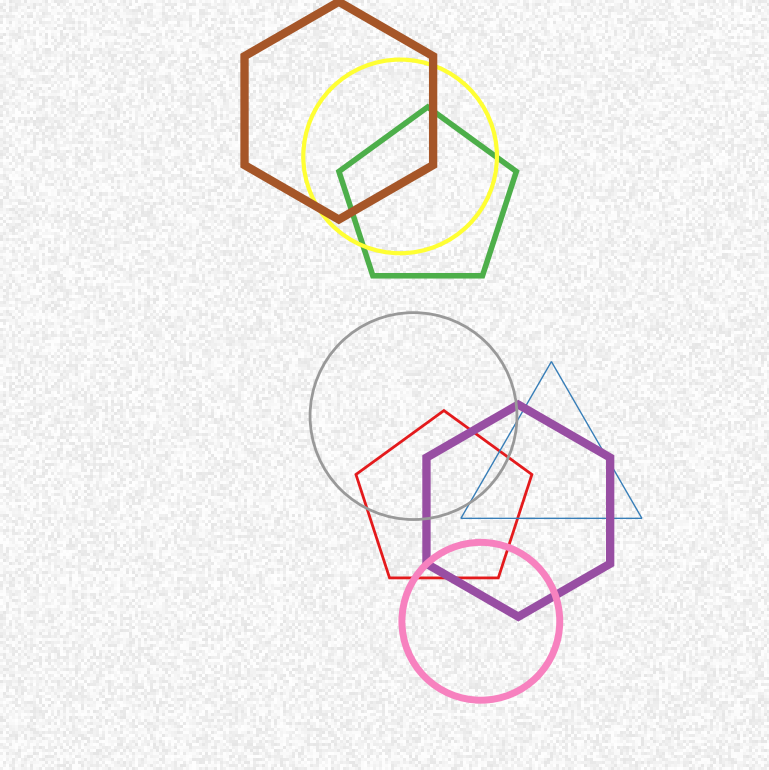[{"shape": "pentagon", "thickness": 1, "radius": 0.6, "center": [0.577, 0.347]}, {"shape": "triangle", "thickness": 0.5, "radius": 0.68, "center": [0.716, 0.395]}, {"shape": "pentagon", "thickness": 2, "radius": 0.61, "center": [0.555, 0.74]}, {"shape": "hexagon", "thickness": 3, "radius": 0.69, "center": [0.673, 0.337]}, {"shape": "circle", "thickness": 1.5, "radius": 0.63, "center": [0.52, 0.797]}, {"shape": "hexagon", "thickness": 3, "radius": 0.71, "center": [0.44, 0.856]}, {"shape": "circle", "thickness": 2.5, "radius": 0.51, "center": [0.624, 0.193]}, {"shape": "circle", "thickness": 1, "radius": 0.67, "center": [0.537, 0.46]}]